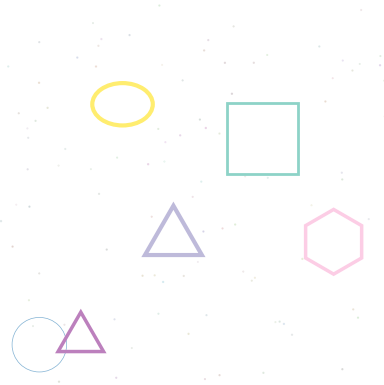[{"shape": "square", "thickness": 2, "radius": 0.46, "center": [0.682, 0.641]}, {"shape": "triangle", "thickness": 3, "radius": 0.43, "center": [0.45, 0.38]}, {"shape": "circle", "thickness": 0.5, "radius": 0.35, "center": [0.102, 0.105]}, {"shape": "hexagon", "thickness": 2.5, "radius": 0.42, "center": [0.867, 0.372]}, {"shape": "triangle", "thickness": 2.5, "radius": 0.34, "center": [0.21, 0.121]}, {"shape": "oval", "thickness": 3, "radius": 0.39, "center": [0.318, 0.729]}]